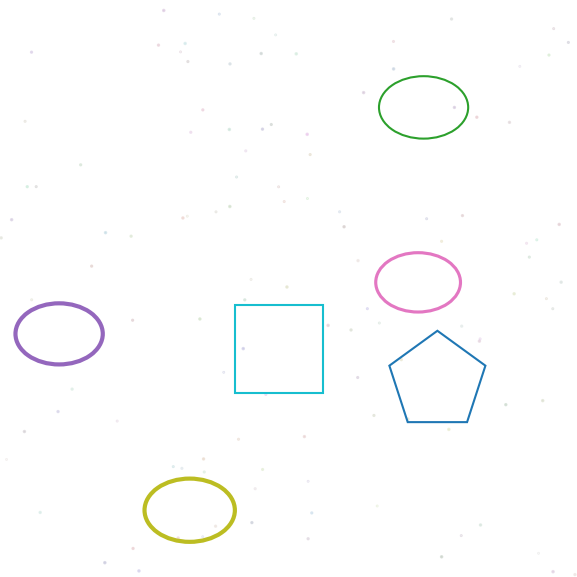[{"shape": "pentagon", "thickness": 1, "radius": 0.44, "center": [0.757, 0.339]}, {"shape": "oval", "thickness": 1, "radius": 0.39, "center": [0.733, 0.813]}, {"shape": "oval", "thickness": 2, "radius": 0.38, "center": [0.102, 0.421]}, {"shape": "oval", "thickness": 1.5, "radius": 0.37, "center": [0.724, 0.51]}, {"shape": "oval", "thickness": 2, "radius": 0.39, "center": [0.328, 0.116]}, {"shape": "square", "thickness": 1, "radius": 0.38, "center": [0.483, 0.394]}]